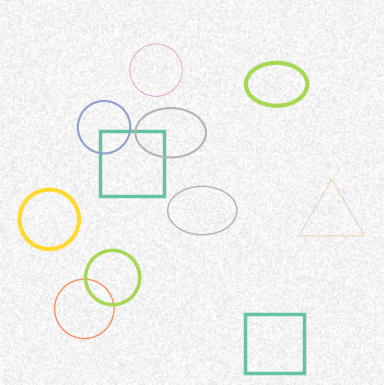[{"shape": "square", "thickness": 2.5, "radius": 0.42, "center": [0.343, 0.575]}, {"shape": "square", "thickness": 2.5, "radius": 0.38, "center": [0.713, 0.108]}, {"shape": "circle", "thickness": 1, "radius": 0.39, "center": [0.219, 0.198]}, {"shape": "circle", "thickness": 1.5, "radius": 0.34, "center": [0.27, 0.67]}, {"shape": "circle", "thickness": 0.5, "radius": 0.34, "center": [0.405, 0.818]}, {"shape": "oval", "thickness": 3, "radius": 0.4, "center": [0.718, 0.781]}, {"shape": "circle", "thickness": 2.5, "radius": 0.35, "center": [0.293, 0.279]}, {"shape": "circle", "thickness": 3, "radius": 0.39, "center": [0.128, 0.43]}, {"shape": "triangle", "thickness": 0.5, "radius": 0.49, "center": [0.862, 0.437]}, {"shape": "oval", "thickness": 1.5, "radius": 0.46, "center": [0.443, 0.655]}, {"shape": "oval", "thickness": 1, "radius": 0.45, "center": [0.525, 0.453]}]